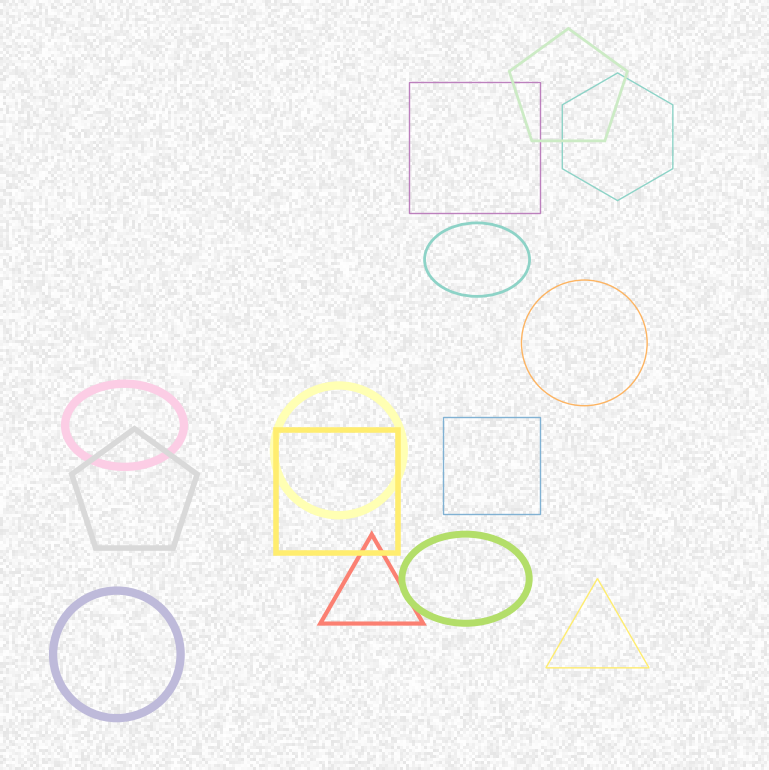[{"shape": "oval", "thickness": 1, "radius": 0.34, "center": [0.62, 0.663]}, {"shape": "hexagon", "thickness": 0.5, "radius": 0.41, "center": [0.802, 0.822]}, {"shape": "circle", "thickness": 3, "radius": 0.42, "center": [0.44, 0.415]}, {"shape": "circle", "thickness": 3, "radius": 0.41, "center": [0.152, 0.15]}, {"shape": "triangle", "thickness": 1.5, "radius": 0.39, "center": [0.483, 0.229]}, {"shape": "square", "thickness": 0.5, "radius": 0.31, "center": [0.638, 0.395]}, {"shape": "circle", "thickness": 0.5, "radius": 0.41, "center": [0.759, 0.555]}, {"shape": "oval", "thickness": 2.5, "radius": 0.41, "center": [0.605, 0.248]}, {"shape": "oval", "thickness": 3, "radius": 0.39, "center": [0.162, 0.448]}, {"shape": "pentagon", "thickness": 2, "radius": 0.43, "center": [0.175, 0.358]}, {"shape": "square", "thickness": 0.5, "radius": 0.42, "center": [0.617, 0.808]}, {"shape": "pentagon", "thickness": 1, "radius": 0.4, "center": [0.738, 0.882]}, {"shape": "triangle", "thickness": 0.5, "radius": 0.39, "center": [0.776, 0.171]}, {"shape": "square", "thickness": 2, "radius": 0.4, "center": [0.437, 0.361]}]